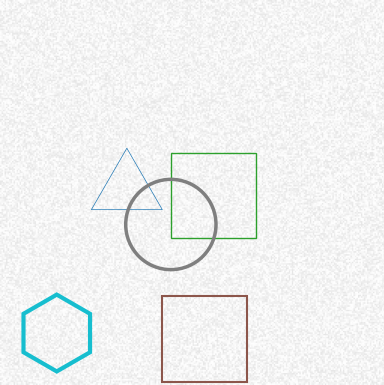[{"shape": "triangle", "thickness": 0.5, "radius": 0.53, "center": [0.329, 0.509]}, {"shape": "square", "thickness": 1, "radius": 0.55, "center": [0.554, 0.491]}, {"shape": "square", "thickness": 1.5, "radius": 0.56, "center": [0.531, 0.119]}, {"shape": "circle", "thickness": 2.5, "radius": 0.59, "center": [0.444, 0.417]}, {"shape": "hexagon", "thickness": 3, "radius": 0.5, "center": [0.147, 0.135]}]